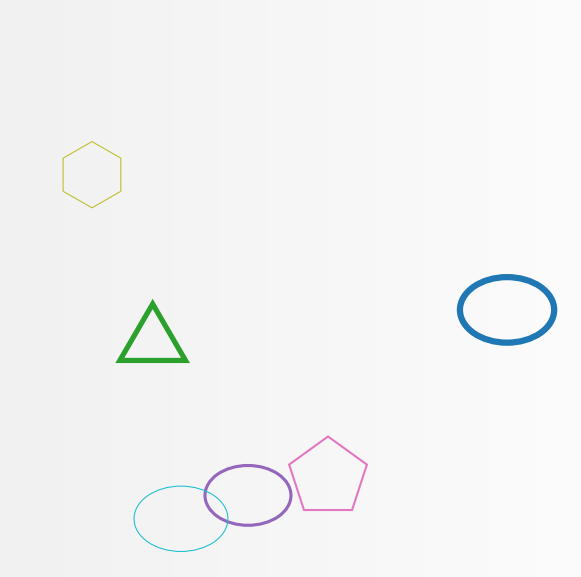[{"shape": "oval", "thickness": 3, "radius": 0.41, "center": [0.872, 0.463]}, {"shape": "triangle", "thickness": 2.5, "radius": 0.33, "center": [0.263, 0.408]}, {"shape": "oval", "thickness": 1.5, "radius": 0.37, "center": [0.427, 0.141]}, {"shape": "pentagon", "thickness": 1, "radius": 0.35, "center": [0.564, 0.173]}, {"shape": "hexagon", "thickness": 0.5, "radius": 0.29, "center": [0.158, 0.697]}, {"shape": "oval", "thickness": 0.5, "radius": 0.4, "center": [0.311, 0.101]}]